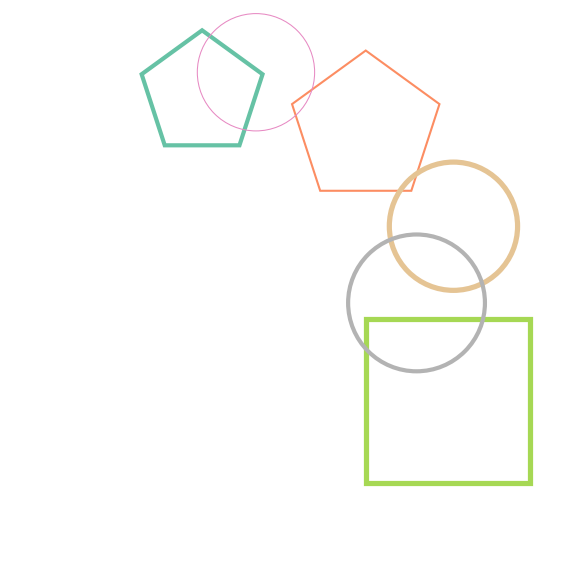[{"shape": "pentagon", "thickness": 2, "radius": 0.55, "center": [0.35, 0.837]}, {"shape": "pentagon", "thickness": 1, "radius": 0.67, "center": [0.633, 0.777]}, {"shape": "circle", "thickness": 0.5, "radius": 0.51, "center": [0.443, 0.874]}, {"shape": "square", "thickness": 2.5, "radius": 0.71, "center": [0.776, 0.305]}, {"shape": "circle", "thickness": 2.5, "radius": 0.56, "center": [0.785, 0.607]}, {"shape": "circle", "thickness": 2, "radius": 0.59, "center": [0.721, 0.475]}]